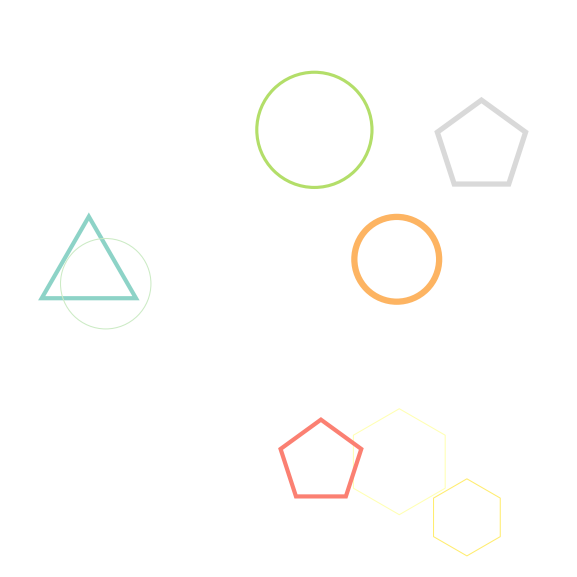[{"shape": "triangle", "thickness": 2, "radius": 0.47, "center": [0.154, 0.53]}, {"shape": "hexagon", "thickness": 0.5, "radius": 0.46, "center": [0.691, 0.2]}, {"shape": "pentagon", "thickness": 2, "radius": 0.37, "center": [0.556, 0.199]}, {"shape": "circle", "thickness": 3, "radius": 0.37, "center": [0.687, 0.55]}, {"shape": "circle", "thickness": 1.5, "radius": 0.5, "center": [0.544, 0.774]}, {"shape": "pentagon", "thickness": 2.5, "radius": 0.4, "center": [0.834, 0.745]}, {"shape": "circle", "thickness": 0.5, "radius": 0.39, "center": [0.183, 0.508]}, {"shape": "hexagon", "thickness": 0.5, "radius": 0.33, "center": [0.808, 0.103]}]